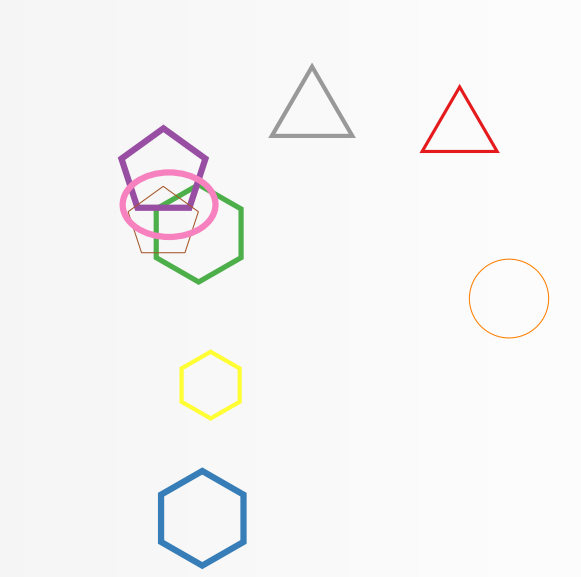[{"shape": "triangle", "thickness": 1.5, "radius": 0.37, "center": [0.791, 0.774]}, {"shape": "hexagon", "thickness": 3, "radius": 0.41, "center": [0.348, 0.102]}, {"shape": "hexagon", "thickness": 2.5, "radius": 0.42, "center": [0.342, 0.595]}, {"shape": "pentagon", "thickness": 3, "radius": 0.38, "center": [0.281, 0.701]}, {"shape": "circle", "thickness": 0.5, "radius": 0.34, "center": [0.876, 0.482]}, {"shape": "hexagon", "thickness": 2, "radius": 0.29, "center": [0.362, 0.332]}, {"shape": "pentagon", "thickness": 0.5, "radius": 0.32, "center": [0.281, 0.613]}, {"shape": "oval", "thickness": 3, "radius": 0.4, "center": [0.291, 0.645]}, {"shape": "triangle", "thickness": 2, "radius": 0.4, "center": [0.537, 0.804]}]